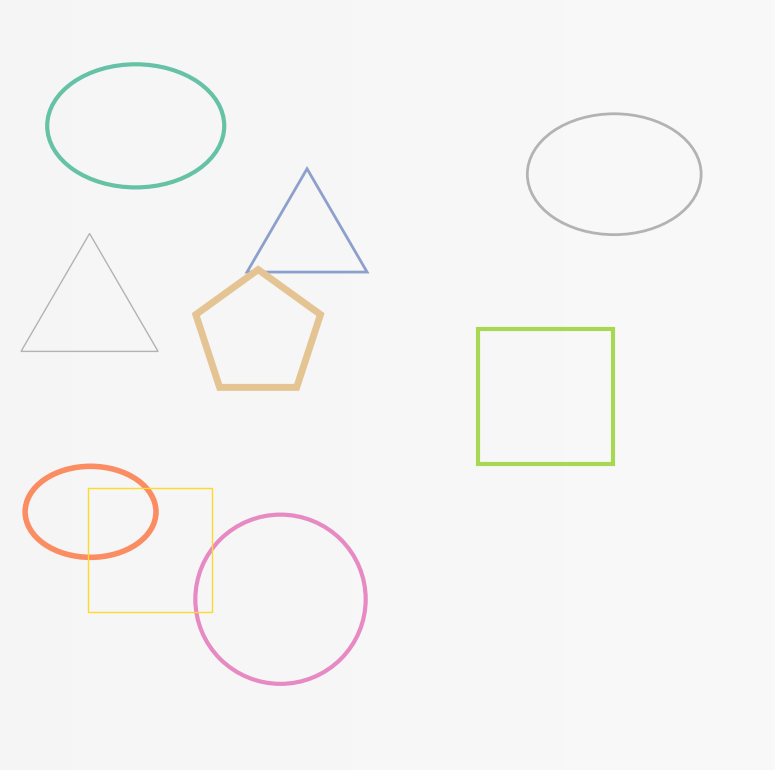[{"shape": "oval", "thickness": 1.5, "radius": 0.57, "center": [0.175, 0.837]}, {"shape": "oval", "thickness": 2, "radius": 0.42, "center": [0.117, 0.335]}, {"shape": "triangle", "thickness": 1, "radius": 0.45, "center": [0.396, 0.691]}, {"shape": "circle", "thickness": 1.5, "radius": 0.55, "center": [0.362, 0.222]}, {"shape": "square", "thickness": 1.5, "radius": 0.44, "center": [0.704, 0.485]}, {"shape": "square", "thickness": 0.5, "radius": 0.4, "center": [0.193, 0.285]}, {"shape": "pentagon", "thickness": 2.5, "radius": 0.42, "center": [0.333, 0.565]}, {"shape": "triangle", "thickness": 0.5, "radius": 0.51, "center": [0.116, 0.595]}, {"shape": "oval", "thickness": 1, "radius": 0.56, "center": [0.793, 0.774]}]